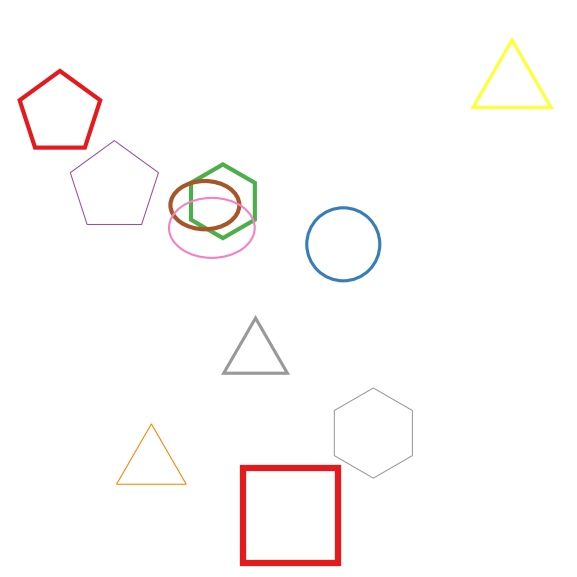[{"shape": "square", "thickness": 3, "radius": 0.41, "center": [0.504, 0.107]}, {"shape": "pentagon", "thickness": 2, "radius": 0.37, "center": [0.104, 0.803]}, {"shape": "circle", "thickness": 1.5, "radius": 0.32, "center": [0.594, 0.576]}, {"shape": "hexagon", "thickness": 2, "radius": 0.32, "center": [0.386, 0.651]}, {"shape": "pentagon", "thickness": 0.5, "radius": 0.4, "center": [0.198, 0.675]}, {"shape": "triangle", "thickness": 0.5, "radius": 0.35, "center": [0.262, 0.195]}, {"shape": "triangle", "thickness": 1.5, "radius": 0.39, "center": [0.887, 0.852]}, {"shape": "oval", "thickness": 2, "radius": 0.3, "center": [0.355, 0.644]}, {"shape": "oval", "thickness": 1, "radius": 0.37, "center": [0.367, 0.605]}, {"shape": "hexagon", "thickness": 0.5, "radius": 0.39, "center": [0.647, 0.249]}, {"shape": "triangle", "thickness": 1.5, "radius": 0.32, "center": [0.443, 0.385]}]